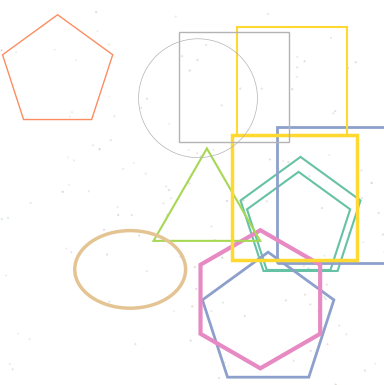[{"shape": "pentagon", "thickness": 1.5, "radius": 0.7, "center": [0.776, 0.413]}, {"shape": "pentagon", "thickness": 1.5, "radius": 0.82, "center": [0.781, 0.429]}, {"shape": "pentagon", "thickness": 1, "radius": 0.75, "center": [0.15, 0.811]}, {"shape": "pentagon", "thickness": 2, "radius": 0.9, "center": [0.697, 0.166]}, {"shape": "square", "thickness": 2, "radius": 0.88, "center": [0.897, 0.493]}, {"shape": "hexagon", "thickness": 3, "radius": 0.9, "center": [0.676, 0.223]}, {"shape": "triangle", "thickness": 1.5, "radius": 0.8, "center": [0.537, 0.454]}, {"shape": "square", "thickness": 2.5, "radius": 0.81, "center": [0.766, 0.487]}, {"shape": "square", "thickness": 1.5, "radius": 0.71, "center": [0.759, 0.788]}, {"shape": "oval", "thickness": 2.5, "radius": 0.72, "center": [0.338, 0.3]}, {"shape": "square", "thickness": 1, "radius": 0.71, "center": [0.608, 0.774]}, {"shape": "circle", "thickness": 0.5, "radius": 0.77, "center": [0.514, 0.745]}]